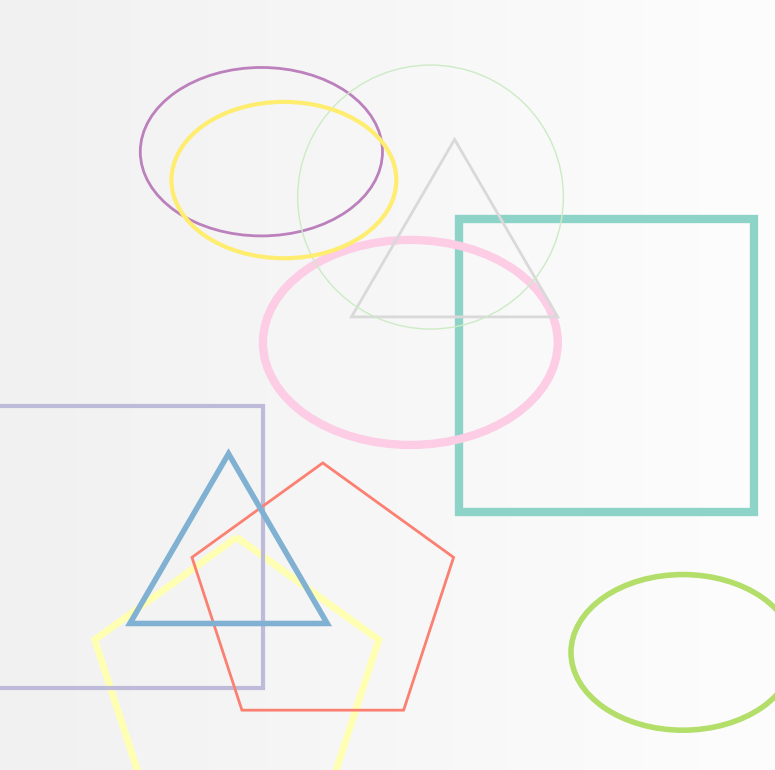[{"shape": "square", "thickness": 3, "radius": 0.95, "center": [0.783, 0.526]}, {"shape": "pentagon", "thickness": 2.5, "radius": 0.96, "center": [0.305, 0.11]}, {"shape": "square", "thickness": 1.5, "radius": 0.92, "center": [0.157, 0.289]}, {"shape": "pentagon", "thickness": 1, "radius": 0.89, "center": [0.416, 0.221]}, {"shape": "triangle", "thickness": 2, "radius": 0.73, "center": [0.295, 0.264]}, {"shape": "oval", "thickness": 2, "radius": 0.72, "center": [0.881, 0.153]}, {"shape": "oval", "thickness": 3, "radius": 0.95, "center": [0.529, 0.555]}, {"shape": "triangle", "thickness": 1, "radius": 0.77, "center": [0.587, 0.665]}, {"shape": "oval", "thickness": 1, "radius": 0.78, "center": [0.337, 0.803]}, {"shape": "circle", "thickness": 0.5, "radius": 0.86, "center": [0.556, 0.744]}, {"shape": "oval", "thickness": 1.5, "radius": 0.73, "center": [0.366, 0.766]}]